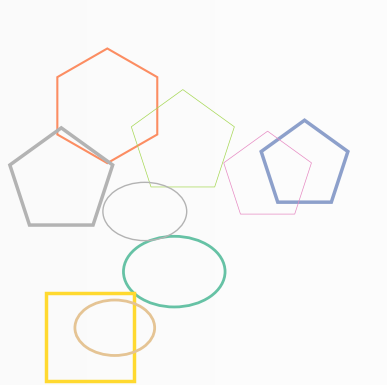[{"shape": "oval", "thickness": 2, "radius": 0.66, "center": [0.45, 0.294]}, {"shape": "hexagon", "thickness": 1.5, "radius": 0.74, "center": [0.277, 0.725]}, {"shape": "pentagon", "thickness": 2.5, "radius": 0.59, "center": [0.786, 0.57]}, {"shape": "pentagon", "thickness": 0.5, "radius": 0.6, "center": [0.691, 0.54]}, {"shape": "pentagon", "thickness": 0.5, "radius": 0.7, "center": [0.472, 0.628]}, {"shape": "square", "thickness": 2.5, "radius": 0.57, "center": [0.232, 0.124]}, {"shape": "oval", "thickness": 2, "radius": 0.51, "center": [0.296, 0.149]}, {"shape": "oval", "thickness": 1, "radius": 0.54, "center": [0.374, 0.451]}, {"shape": "pentagon", "thickness": 2.5, "radius": 0.7, "center": [0.158, 0.528]}]